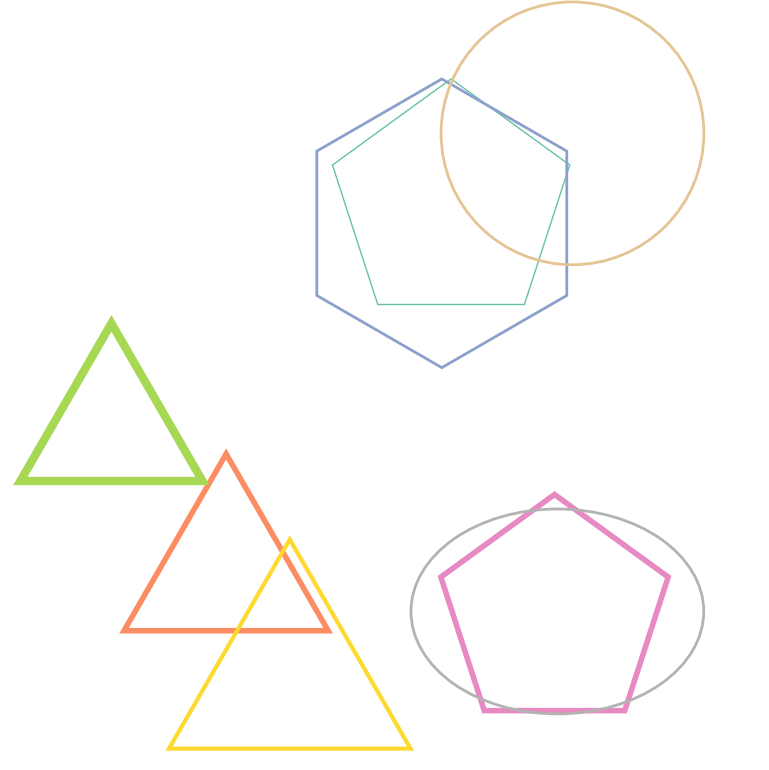[{"shape": "pentagon", "thickness": 0.5, "radius": 0.81, "center": [0.586, 0.736]}, {"shape": "triangle", "thickness": 2, "radius": 0.77, "center": [0.294, 0.257]}, {"shape": "hexagon", "thickness": 1, "radius": 0.94, "center": [0.574, 0.71]}, {"shape": "pentagon", "thickness": 2, "radius": 0.78, "center": [0.72, 0.203]}, {"shape": "triangle", "thickness": 3, "radius": 0.68, "center": [0.145, 0.444]}, {"shape": "triangle", "thickness": 1.5, "radius": 0.91, "center": [0.376, 0.118]}, {"shape": "circle", "thickness": 1, "radius": 0.85, "center": [0.743, 0.827]}, {"shape": "oval", "thickness": 1, "radius": 0.95, "center": [0.724, 0.206]}]